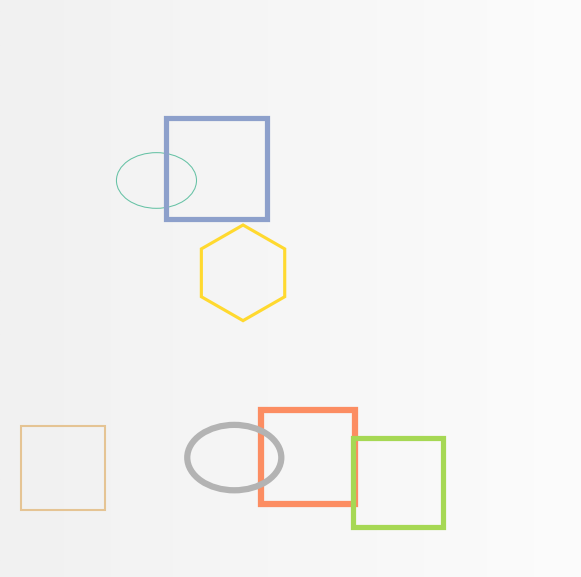[{"shape": "oval", "thickness": 0.5, "radius": 0.34, "center": [0.269, 0.687]}, {"shape": "square", "thickness": 3, "radius": 0.4, "center": [0.53, 0.208]}, {"shape": "square", "thickness": 2.5, "radius": 0.44, "center": [0.373, 0.708]}, {"shape": "square", "thickness": 2.5, "radius": 0.39, "center": [0.685, 0.164]}, {"shape": "hexagon", "thickness": 1.5, "radius": 0.41, "center": [0.418, 0.527]}, {"shape": "square", "thickness": 1, "radius": 0.36, "center": [0.108, 0.189]}, {"shape": "oval", "thickness": 3, "radius": 0.4, "center": [0.403, 0.207]}]